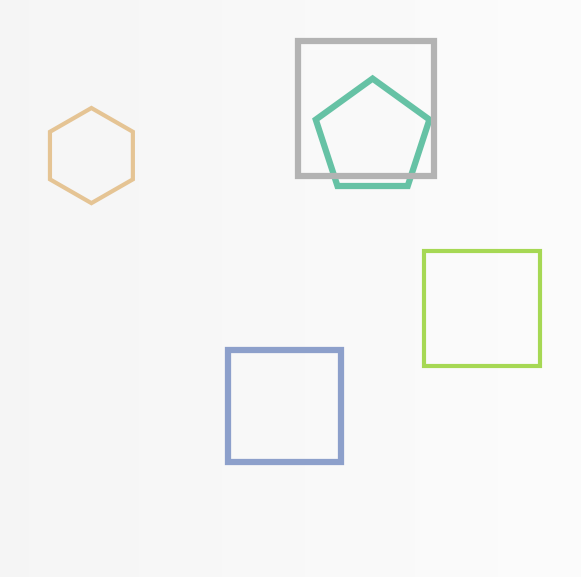[{"shape": "pentagon", "thickness": 3, "radius": 0.51, "center": [0.641, 0.76]}, {"shape": "square", "thickness": 3, "radius": 0.48, "center": [0.49, 0.296]}, {"shape": "square", "thickness": 2, "radius": 0.5, "center": [0.83, 0.465]}, {"shape": "hexagon", "thickness": 2, "radius": 0.41, "center": [0.157, 0.73]}, {"shape": "square", "thickness": 3, "radius": 0.58, "center": [0.63, 0.811]}]